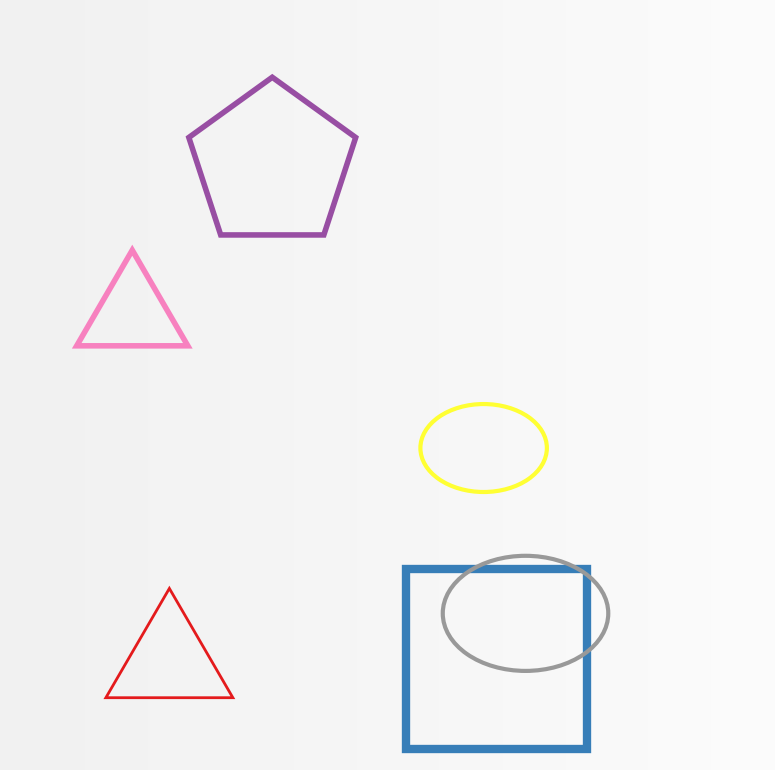[{"shape": "triangle", "thickness": 1, "radius": 0.47, "center": [0.219, 0.141]}, {"shape": "square", "thickness": 3, "radius": 0.58, "center": [0.64, 0.144]}, {"shape": "pentagon", "thickness": 2, "radius": 0.57, "center": [0.351, 0.786]}, {"shape": "oval", "thickness": 1.5, "radius": 0.41, "center": [0.624, 0.418]}, {"shape": "triangle", "thickness": 2, "radius": 0.41, "center": [0.171, 0.592]}, {"shape": "oval", "thickness": 1.5, "radius": 0.53, "center": [0.678, 0.203]}]